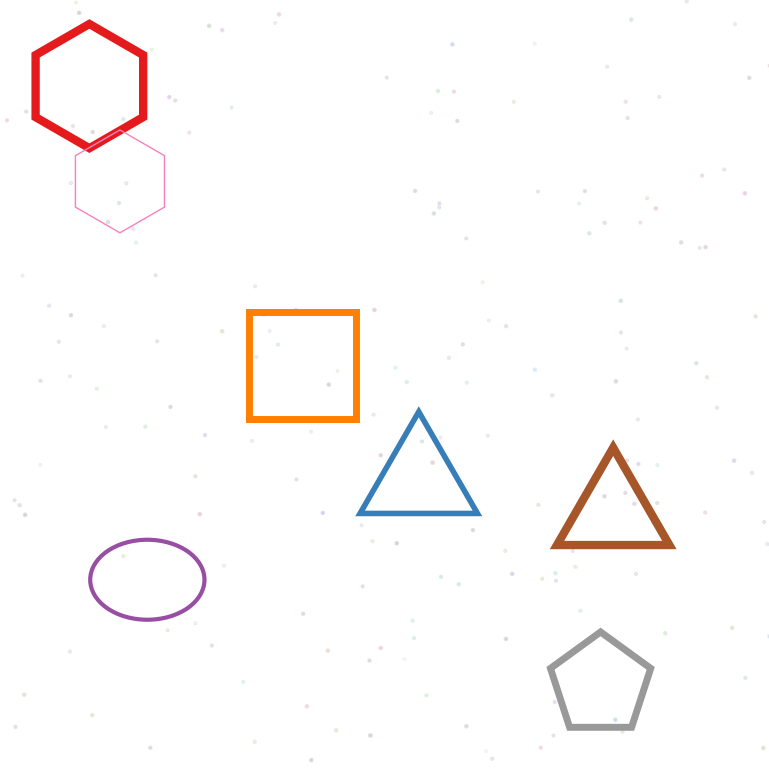[{"shape": "hexagon", "thickness": 3, "radius": 0.4, "center": [0.116, 0.888]}, {"shape": "triangle", "thickness": 2, "radius": 0.44, "center": [0.544, 0.377]}, {"shape": "oval", "thickness": 1.5, "radius": 0.37, "center": [0.191, 0.247]}, {"shape": "square", "thickness": 2.5, "radius": 0.35, "center": [0.393, 0.525]}, {"shape": "triangle", "thickness": 3, "radius": 0.42, "center": [0.796, 0.334]}, {"shape": "hexagon", "thickness": 0.5, "radius": 0.33, "center": [0.156, 0.764]}, {"shape": "pentagon", "thickness": 2.5, "radius": 0.34, "center": [0.78, 0.111]}]